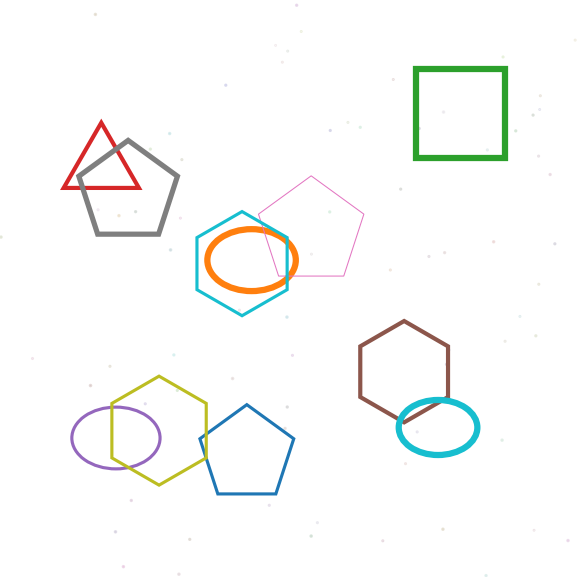[{"shape": "pentagon", "thickness": 1.5, "radius": 0.43, "center": [0.427, 0.213]}, {"shape": "oval", "thickness": 3, "radius": 0.38, "center": [0.436, 0.549]}, {"shape": "square", "thickness": 3, "radius": 0.39, "center": [0.798, 0.803]}, {"shape": "triangle", "thickness": 2, "radius": 0.38, "center": [0.175, 0.711]}, {"shape": "oval", "thickness": 1.5, "radius": 0.38, "center": [0.201, 0.241]}, {"shape": "hexagon", "thickness": 2, "radius": 0.44, "center": [0.7, 0.356]}, {"shape": "pentagon", "thickness": 0.5, "radius": 0.48, "center": [0.539, 0.599]}, {"shape": "pentagon", "thickness": 2.5, "radius": 0.45, "center": [0.222, 0.666]}, {"shape": "hexagon", "thickness": 1.5, "radius": 0.47, "center": [0.275, 0.253]}, {"shape": "hexagon", "thickness": 1.5, "radius": 0.45, "center": [0.419, 0.543]}, {"shape": "oval", "thickness": 3, "radius": 0.34, "center": [0.759, 0.259]}]